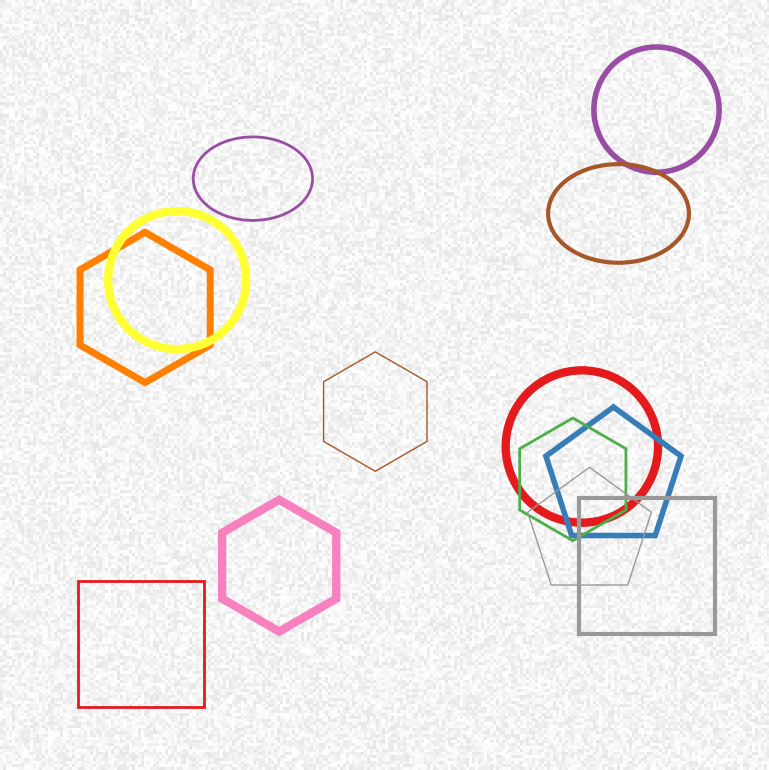[{"shape": "circle", "thickness": 3, "radius": 0.49, "center": [0.756, 0.42]}, {"shape": "square", "thickness": 1, "radius": 0.41, "center": [0.183, 0.163]}, {"shape": "pentagon", "thickness": 2, "radius": 0.46, "center": [0.797, 0.379]}, {"shape": "hexagon", "thickness": 1, "radius": 0.4, "center": [0.744, 0.377]}, {"shape": "circle", "thickness": 2, "radius": 0.41, "center": [0.853, 0.858]}, {"shape": "oval", "thickness": 1, "radius": 0.39, "center": [0.328, 0.768]}, {"shape": "hexagon", "thickness": 2.5, "radius": 0.49, "center": [0.188, 0.601]}, {"shape": "circle", "thickness": 3, "radius": 0.45, "center": [0.23, 0.636]}, {"shape": "hexagon", "thickness": 0.5, "radius": 0.39, "center": [0.487, 0.465]}, {"shape": "oval", "thickness": 1.5, "radius": 0.46, "center": [0.803, 0.723]}, {"shape": "hexagon", "thickness": 3, "radius": 0.43, "center": [0.363, 0.265]}, {"shape": "square", "thickness": 1.5, "radius": 0.44, "center": [0.84, 0.265]}, {"shape": "pentagon", "thickness": 0.5, "radius": 0.42, "center": [0.766, 0.309]}]